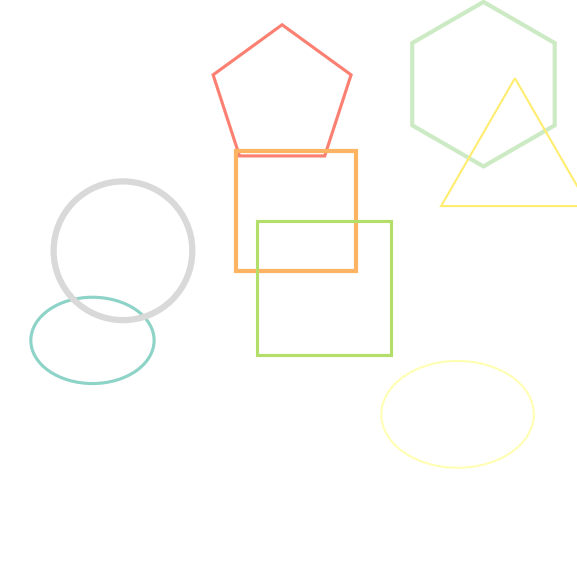[{"shape": "oval", "thickness": 1.5, "radius": 0.53, "center": [0.16, 0.41]}, {"shape": "oval", "thickness": 1, "radius": 0.66, "center": [0.792, 0.282]}, {"shape": "pentagon", "thickness": 1.5, "radius": 0.63, "center": [0.488, 0.831]}, {"shape": "square", "thickness": 2, "radius": 0.52, "center": [0.513, 0.633]}, {"shape": "square", "thickness": 1.5, "radius": 0.58, "center": [0.561, 0.5]}, {"shape": "circle", "thickness": 3, "radius": 0.6, "center": [0.213, 0.565]}, {"shape": "hexagon", "thickness": 2, "radius": 0.71, "center": [0.837, 0.853]}, {"shape": "triangle", "thickness": 1, "radius": 0.74, "center": [0.892, 0.716]}]